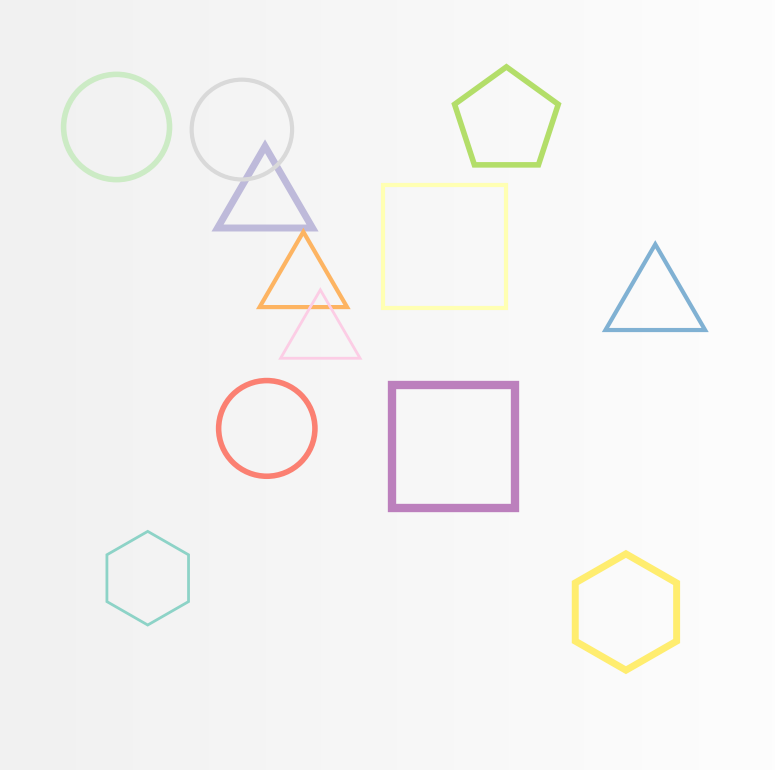[{"shape": "hexagon", "thickness": 1, "radius": 0.3, "center": [0.191, 0.249]}, {"shape": "square", "thickness": 1.5, "radius": 0.4, "center": [0.573, 0.68]}, {"shape": "triangle", "thickness": 2.5, "radius": 0.35, "center": [0.342, 0.739]}, {"shape": "circle", "thickness": 2, "radius": 0.31, "center": [0.344, 0.444]}, {"shape": "triangle", "thickness": 1.5, "radius": 0.37, "center": [0.846, 0.609]}, {"shape": "triangle", "thickness": 1.5, "radius": 0.33, "center": [0.391, 0.634]}, {"shape": "pentagon", "thickness": 2, "radius": 0.35, "center": [0.653, 0.843]}, {"shape": "triangle", "thickness": 1, "radius": 0.3, "center": [0.413, 0.564]}, {"shape": "circle", "thickness": 1.5, "radius": 0.32, "center": [0.312, 0.832]}, {"shape": "square", "thickness": 3, "radius": 0.4, "center": [0.585, 0.42]}, {"shape": "circle", "thickness": 2, "radius": 0.34, "center": [0.15, 0.835]}, {"shape": "hexagon", "thickness": 2.5, "radius": 0.38, "center": [0.808, 0.205]}]